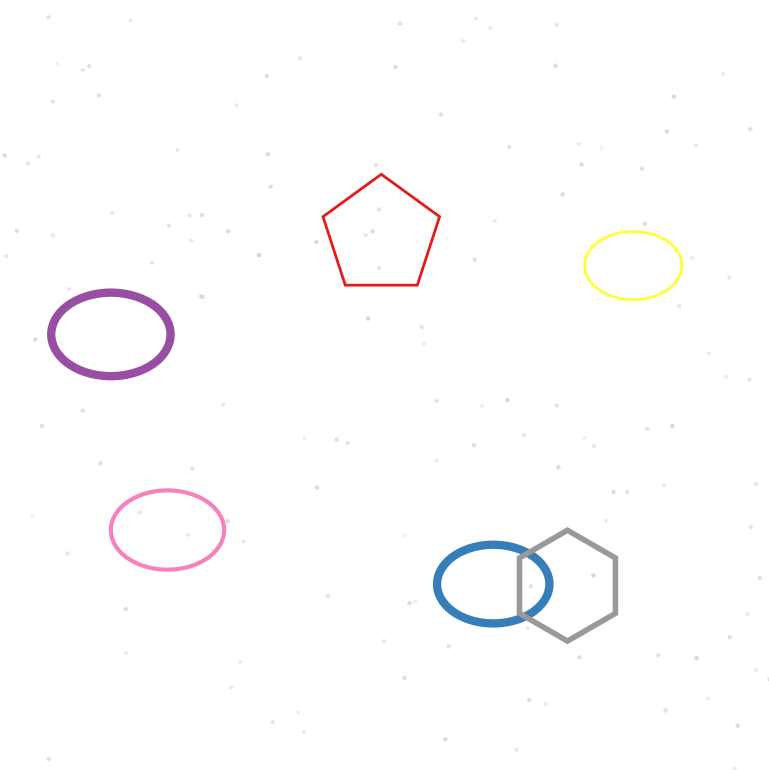[{"shape": "pentagon", "thickness": 1, "radius": 0.4, "center": [0.495, 0.694]}, {"shape": "oval", "thickness": 3, "radius": 0.36, "center": [0.641, 0.241]}, {"shape": "oval", "thickness": 3, "radius": 0.39, "center": [0.144, 0.566]}, {"shape": "oval", "thickness": 1, "radius": 0.32, "center": [0.823, 0.655]}, {"shape": "oval", "thickness": 1.5, "radius": 0.37, "center": [0.218, 0.312]}, {"shape": "hexagon", "thickness": 2, "radius": 0.36, "center": [0.737, 0.239]}]